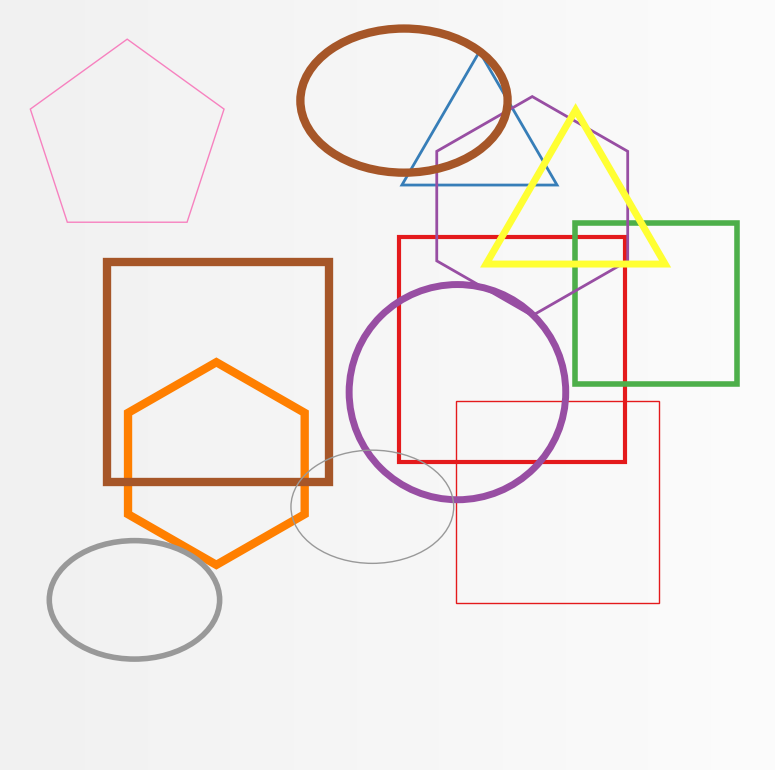[{"shape": "square", "thickness": 1.5, "radius": 0.73, "center": [0.661, 0.546]}, {"shape": "square", "thickness": 0.5, "radius": 0.66, "center": [0.72, 0.348]}, {"shape": "triangle", "thickness": 1, "radius": 0.58, "center": [0.619, 0.817]}, {"shape": "square", "thickness": 2, "radius": 0.52, "center": [0.846, 0.605]}, {"shape": "hexagon", "thickness": 1, "radius": 0.71, "center": [0.687, 0.732]}, {"shape": "circle", "thickness": 2.5, "radius": 0.7, "center": [0.59, 0.491]}, {"shape": "hexagon", "thickness": 3, "radius": 0.66, "center": [0.279, 0.398]}, {"shape": "triangle", "thickness": 2.5, "radius": 0.67, "center": [0.743, 0.724]}, {"shape": "oval", "thickness": 3, "radius": 0.67, "center": [0.521, 0.869]}, {"shape": "square", "thickness": 3, "radius": 0.71, "center": [0.281, 0.517]}, {"shape": "pentagon", "thickness": 0.5, "radius": 0.66, "center": [0.164, 0.818]}, {"shape": "oval", "thickness": 2, "radius": 0.55, "center": [0.174, 0.221]}, {"shape": "oval", "thickness": 0.5, "radius": 0.53, "center": [0.48, 0.342]}]